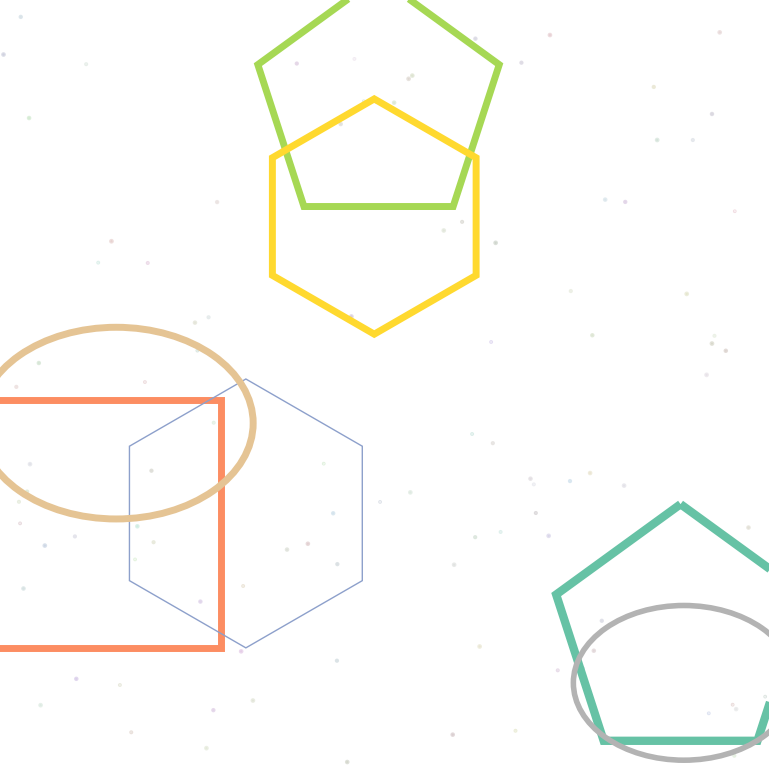[{"shape": "pentagon", "thickness": 3, "radius": 0.85, "center": [0.884, 0.175]}, {"shape": "square", "thickness": 2.5, "radius": 0.8, "center": [0.127, 0.32]}, {"shape": "hexagon", "thickness": 0.5, "radius": 0.87, "center": [0.319, 0.333]}, {"shape": "pentagon", "thickness": 2.5, "radius": 0.82, "center": [0.492, 0.865]}, {"shape": "hexagon", "thickness": 2.5, "radius": 0.76, "center": [0.486, 0.719]}, {"shape": "oval", "thickness": 2.5, "radius": 0.89, "center": [0.151, 0.45]}, {"shape": "oval", "thickness": 2, "radius": 0.72, "center": [0.888, 0.113]}]